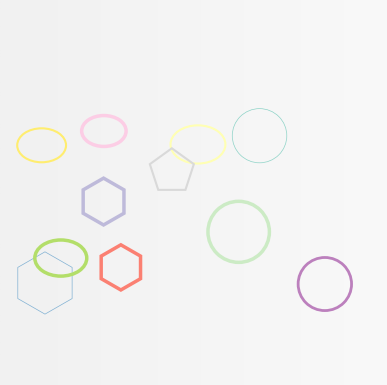[{"shape": "circle", "thickness": 0.5, "radius": 0.35, "center": [0.67, 0.647]}, {"shape": "oval", "thickness": 1.5, "radius": 0.35, "center": [0.511, 0.625]}, {"shape": "hexagon", "thickness": 2.5, "radius": 0.3, "center": [0.267, 0.476]}, {"shape": "hexagon", "thickness": 2.5, "radius": 0.29, "center": [0.312, 0.305]}, {"shape": "hexagon", "thickness": 0.5, "radius": 0.4, "center": [0.116, 0.265]}, {"shape": "oval", "thickness": 2.5, "radius": 0.34, "center": [0.157, 0.33]}, {"shape": "oval", "thickness": 2.5, "radius": 0.29, "center": [0.268, 0.66]}, {"shape": "pentagon", "thickness": 1.5, "radius": 0.3, "center": [0.443, 0.555]}, {"shape": "circle", "thickness": 2, "radius": 0.34, "center": [0.838, 0.262]}, {"shape": "circle", "thickness": 2.5, "radius": 0.4, "center": [0.616, 0.398]}, {"shape": "oval", "thickness": 1.5, "radius": 0.31, "center": [0.107, 0.623]}]